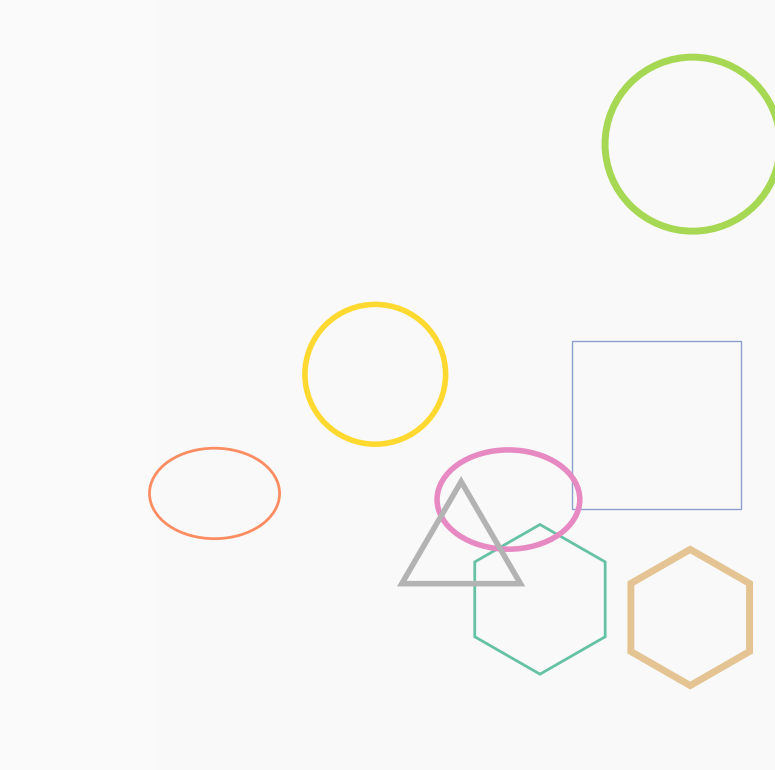[{"shape": "hexagon", "thickness": 1, "radius": 0.49, "center": [0.697, 0.222]}, {"shape": "oval", "thickness": 1, "radius": 0.42, "center": [0.277, 0.359]}, {"shape": "square", "thickness": 0.5, "radius": 0.55, "center": [0.847, 0.448]}, {"shape": "oval", "thickness": 2, "radius": 0.46, "center": [0.656, 0.351]}, {"shape": "circle", "thickness": 2.5, "radius": 0.57, "center": [0.894, 0.813]}, {"shape": "circle", "thickness": 2, "radius": 0.45, "center": [0.484, 0.514]}, {"shape": "hexagon", "thickness": 2.5, "radius": 0.44, "center": [0.891, 0.198]}, {"shape": "triangle", "thickness": 2, "radius": 0.44, "center": [0.595, 0.286]}]